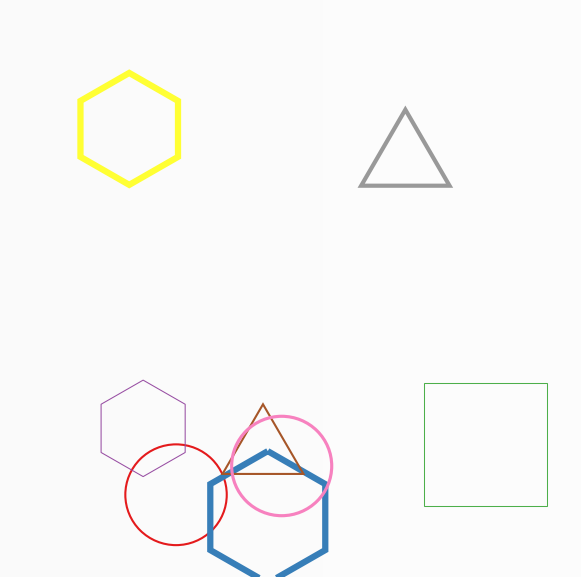[{"shape": "circle", "thickness": 1, "radius": 0.44, "center": [0.303, 0.142]}, {"shape": "hexagon", "thickness": 3, "radius": 0.57, "center": [0.461, 0.104]}, {"shape": "square", "thickness": 0.5, "radius": 0.53, "center": [0.836, 0.23]}, {"shape": "hexagon", "thickness": 0.5, "radius": 0.42, "center": [0.246, 0.257]}, {"shape": "hexagon", "thickness": 3, "radius": 0.48, "center": [0.222, 0.776]}, {"shape": "triangle", "thickness": 1, "radius": 0.4, "center": [0.452, 0.219]}, {"shape": "circle", "thickness": 1.5, "radius": 0.43, "center": [0.485, 0.192]}, {"shape": "triangle", "thickness": 2, "radius": 0.44, "center": [0.697, 0.721]}]